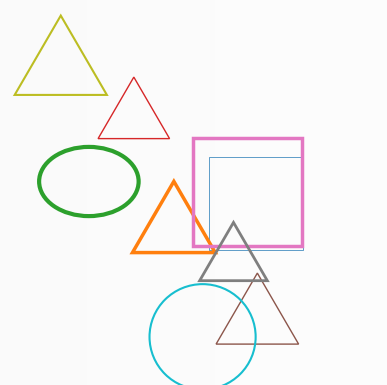[{"shape": "square", "thickness": 0.5, "radius": 0.61, "center": [0.66, 0.472]}, {"shape": "triangle", "thickness": 2.5, "radius": 0.62, "center": [0.449, 0.406]}, {"shape": "oval", "thickness": 3, "radius": 0.64, "center": [0.229, 0.529]}, {"shape": "triangle", "thickness": 1, "radius": 0.53, "center": [0.345, 0.693]}, {"shape": "triangle", "thickness": 1, "radius": 0.61, "center": [0.664, 0.168]}, {"shape": "square", "thickness": 2.5, "radius": 0.7, "center": [0.638, 0.502]}, {"shape": "triangle", "thickness": 2, "radius": 0.5, "center": [0.603, 0.321]}, {"shape": "triangle", "thickness": 1.5, "radius": 0.69, "center": [0.157, 0.822]}, {"shape": "circle", "thickness": 1.5, "radius": 0.68, "center": [0.523, 0.125]}]